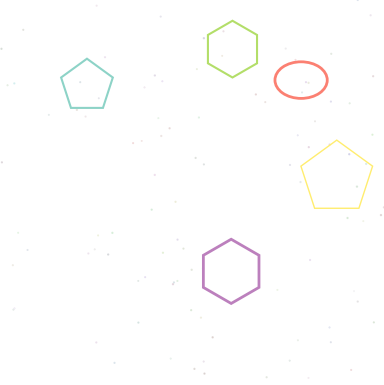[{"shape": "pentagon", "thickness": 1.5, "radius": 0.35, "center": [0.226, 0.777]}, {"shape": "oval", "thickness": 2, "radius": 0.34, "center": [0.782, 0.792]}, {"shape": "hexagon", "thickness": 1.5, "radius": 0.37, "center": [0.604, 0.872]}, {"shape": "hexagon", "thickness": 2, "radius": 0.42, "center": [0.6, 0.295]}, {"shape": "pentagon", "thickness": 1, "radius": 0.49, "center": [0.875, 0.538]}]